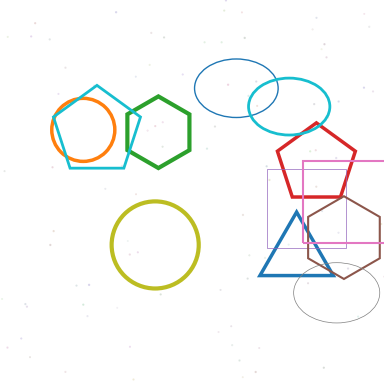[{"shape": "triangle", "thickness": 2.5, "radius": 0.55, "center": [0.77, 0.339]}, {"shape": "oval", "thickness": 1, "radius": 0.54, "center": [0.614, 0.771]}, {"shape": "circle", "thickness": 2.5, "radius": 0.41, "center": [0.216, 0.663]}, {"shape": "hexagon", "thickness": 3, "radius": 0.47, "center": [0.411, 0.657]}, {"shape": "pentagon", "thickness": 2.5, "radius": 0.53, "center": [0.822, 0.574]}, {"shape": "square", "thickness": 0.5, "radius": 0.51, "center": [0.797, 0.458]}, {"shape": "hexagon", "thickness": 1.5, "radius": 0.54, "center": [0.893, 0.383]}, {"shape": "square", "thickness": 1.5, "radius": 0.54, "center": [0.894, 0.475]}, {"shape": "oval", "thickness": 0.5, "radius": 0.56, "center": [0.875, 0.239]}, {"shape": "circle", "thickness": 3, "radius": 0.57, "center": [0.403, 0.364]}, {"shape": "oval", "thickness": 2, "radius": 0.53, "center": [0.751, 0.723]}, {"shape": "pentagon", "thickness": 2, "radius": 0.59, "center": [0.252, 0.659]}]